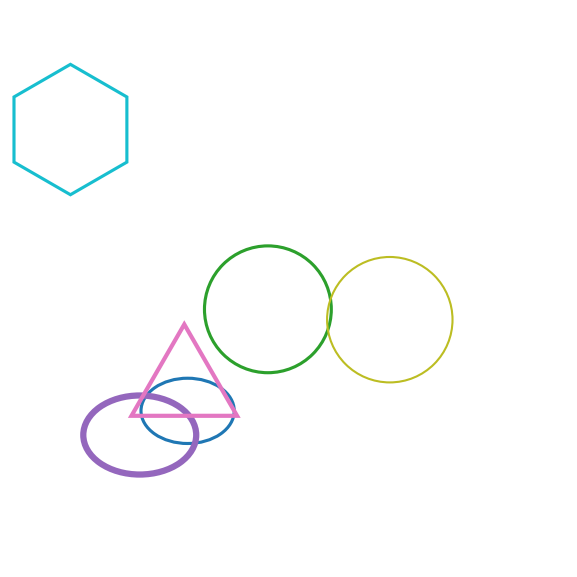[{"shape": "oval", "thickness": 1.5, "radius": 0.4, "center": [0.325, 0.288]}, {"shape": "circle", "thickness": 1.5, "radius": 0.55, "center": [0.464, 0.464]}, {"shape": "oval", "thickness": 3, "radius": 0.49, "center": [0.242, 0.246]}, {"shape": "triangle", "thickness": 2, "radius": 0.53, "center": [0.319, 0.332]}, {"shape": "circle", "thickness": 1, "radius": 0.54, "center": [0.675, 0.446]}, {"shape": "hexagon", "thickness": 1.5, "radius": 0.56, "center": [0.122, 0.775]}]